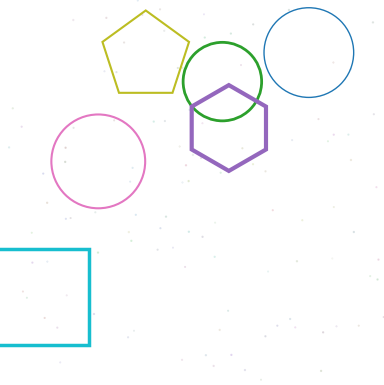[{"shape": "circle", "thickness": 1, "radius": 0.58, "center": [0.802, 0.863]}, {"shape": "circle", "thickness": 2, "radius": 0.51, "center": [0.578, 0.788]}, {"shape": "hexagon", "thickness": 3, "radius": 0.56, "center": [0.594, 0.667]}, {"shape": "circle", "thickness": 1.5, "radius": 0.61, "center": [0.255, 0.581]}, {"shape": "pentagon", "thickness": 1.5, "radius": 0.59, "center": [0.379, 0.855]}, {"shape": "square", "thickness": 2.5, "radius": 0.62, "center": [0.106, 0.228]}]